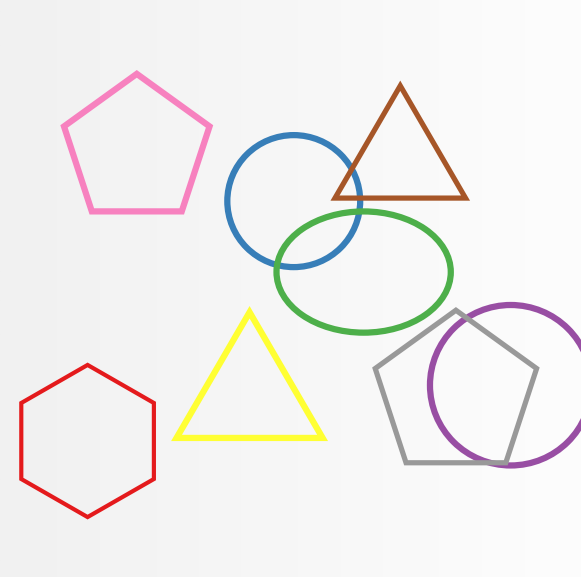[{"shape": "hexagon", "thickness": 2, "radius": 0.66, "center": [0.151, 0.235]}, {"shape": "circle", "thickness": 3, "radius": 0.57, "center": [0.505, 0.651]}, {"shape": "oval", "thickness": 3, "radius": 0.75, "center": [0.626, 0.528]}, {"shape": "circle", "thickness": 3, "radius": 0.69, "center": [0.879, 0.332]}, {"shape": "triangle", "thickness": 3, "radius": 0.73, "center": [0.429, 0.313]}, {"shape": "triangle", "thickness": 2.5, "radius": 0.65, "center": [0.689, 0.721]}, {"shape": "pentagon", "thickness": 3, "radius": 0.66, "center": [0.235, 0.74]}, {"shape": "pentagon", "thickness": 2.5, "radius": 0.73, "center": [0.784, 0.316]}]